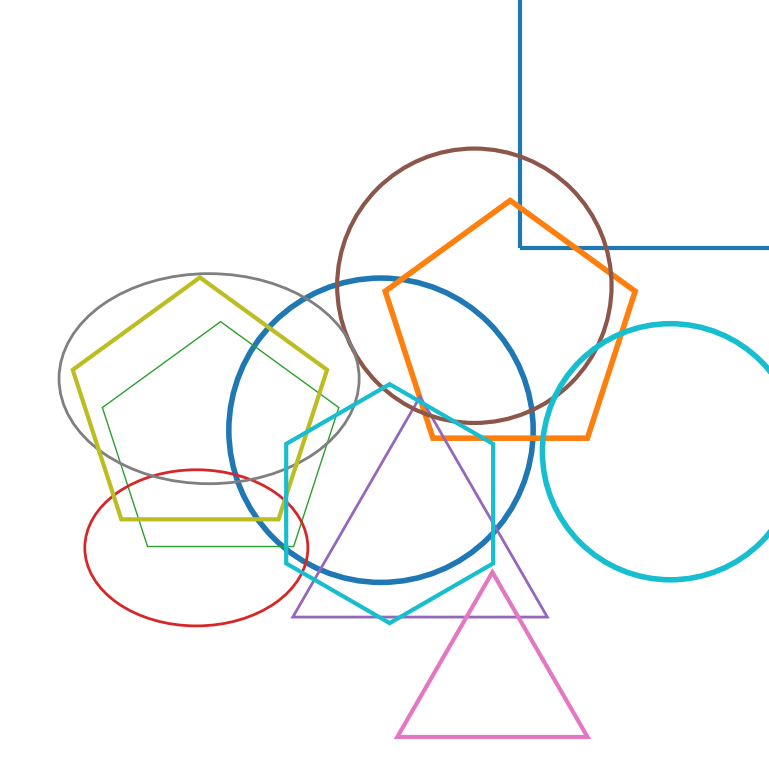[{"shape": "circle", "thickness": 2, "radius": 0.99, "center": [0.495, 0.441]}, {"shape": "square", "thickness": 1.5, "radius": 0.98, "center": [0.872, 0.875]}, {"shape": "pentagon", "thickness": 2, "radius": 0.85, "center": [0.663, 0.569]}, {"shape": "pentagon", "thickness": 0.5, "radius": 0.81, "center": [0.286, 0.421]}, {"shape": "oval", "thickness": 1, "radius": 0.72, "center": [0.255, 0.289]}, {"shape": "triangle", "thickness": 1, "radius": 0.95, "center": [0.546, 0.294]}, {"shape": "circle", "thickness": 1.5, "radius": 0.89, "center": [0.616, 0.629]}, {"shape": "triangle", "thickness": 1.5, "radius": 0.71, "center": [0.639, 0.114]}, {"shape": "oval", "thickness": 1, "radius": 0.97, "center": [0.272, 0.508]}, {"shape": "pentagon", "thickness": 1.5, "radius": 0.87, "center": [0.26, 0.466]}, {"shape": "circle", "thickness": 2, "radius": 0.83, "center": [0.871, 0.413]}, {"shape": "hexagon", "thickness": 1.5, "radius": 0.78, "center": [0.506, 0.346]}]